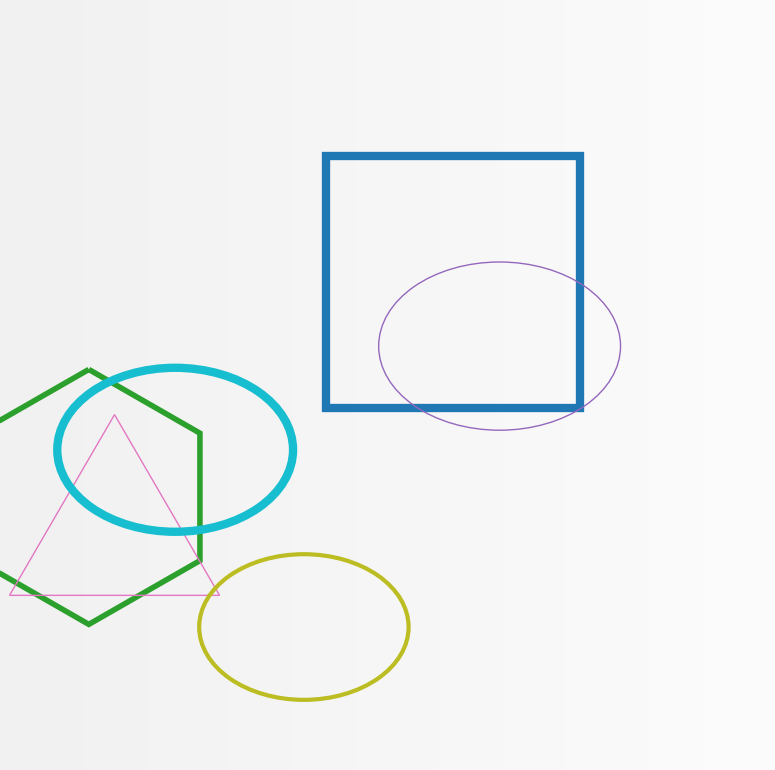[{"shape": "square", "thickness": 3, "radius": 0.82, "center": [0.585, 0.634]}, {"shape": "hexagon", "thickness": 2, "radius": 0.83, "center": [0.115, 0.355]}, {"shape": "oval", "thickness": 0.5, "radius": 0.78, "center": [0.645, 0.551]}, {"shape": "triangle", "thickness": 0.5, "radius": 0.78, "center": [0.148, 0.305]}, {"shape": "oval", "thickness": 1.5, "radius": 0.68, "center": [0.392, 0.186]}, {"shape": "oval", "thickness": 3, "radius": 0.76, "center": [0.226, 0.416]}]